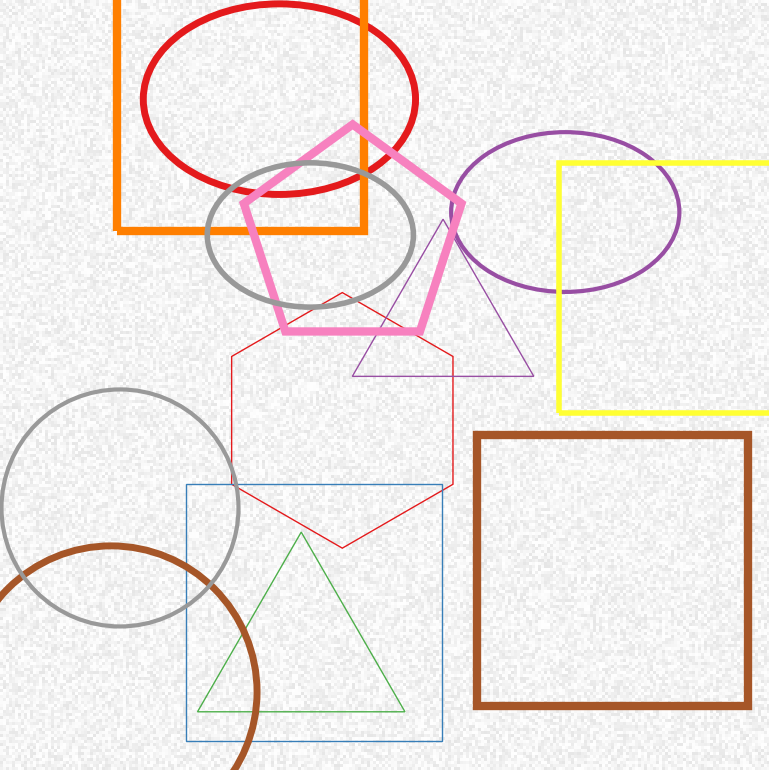[{"shape": "oval", "thickness": 2.5, "radius": 0.88, "center": [0.363, 0.871]}, {"shape": "hexagon", "thickness": 0.5, "radius": 0.83, "center": [0.445, 0.454]}, {"shape": "square", "thickness": 0.5, "radius": 0.83, "center": [0.408, 0.205]}, {"shape": "triangle", "thickness": 0.5, "radius": 0.78, "center": [0.391, 0.153]}, {"shape": "triangle", "thickness": 0.5, "radius": 0.68, "center": [0.575, 0.579]}, {"shape": "oval", "thickness": 1.5, "radius": 0.74, "center": [0.734, 0.725]}, {"shape": "square", "thickness": 3, "radius": 0.8, "center": [0.312, 0.86]}, {"shape": "square", "thickness": 2, "radius": 0.81, "center": [0.888, 0.626]}, {"shape": "square", "thickness": 3, "radius": 0.88, "center": [0.796, 0.259]}, {"shape": "circle", "thickness": 2.5, "radius": 0.95, "center": [0.144, 0.102]}, {"shape": "pentagon", "thickness": 3, "radius": 0.74, "center": [0.458, 0.69]}, {"shape": "oval", "thickness": 2, "radius": 0.67, "center": [0.403, 0.695]}, {"shape": "circle", "thickness": 1.5, "radius": 0.77, "center": [0.156, 0.34]}]